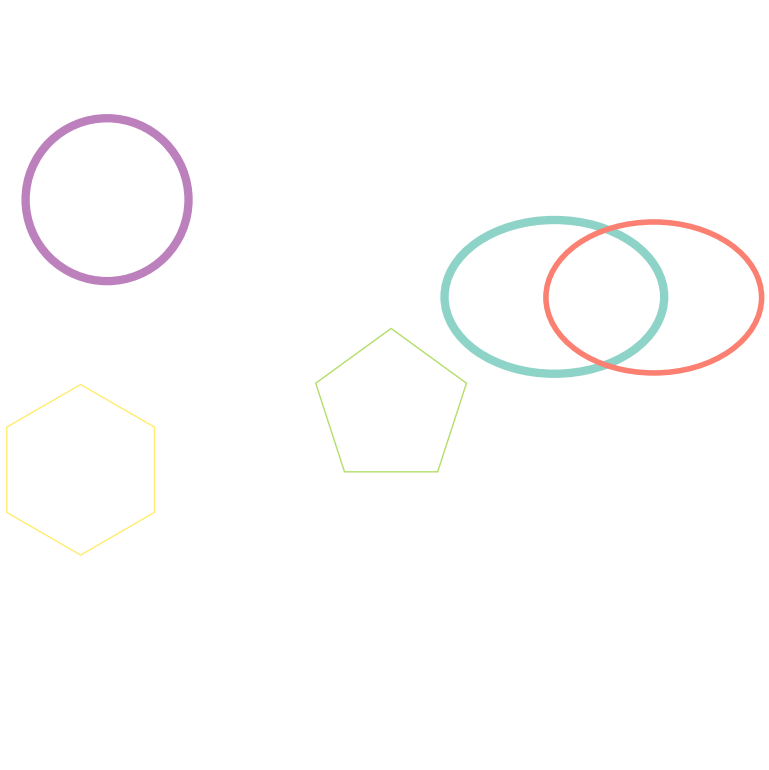[{"shape": "oval", "thickness": 3, "radius": 0.71, "center": [0.72, 0.614]}, {"shape": "oval", "thickness": 2, "radius": 0.7, "center": [0.849, 0.614]}, {"shape": "pentagon", "thickness": 0.5, "radius": 0.51, "center": [0.508, 0.471]}, {"shape": "circle", "thickness": 3, "radius": 0.53, "center": [0.139, 0.741]}, {"shape": "hexagon", "thickness": 0.5, "radius": 0.55, "center": [0.105, 0.39]}]